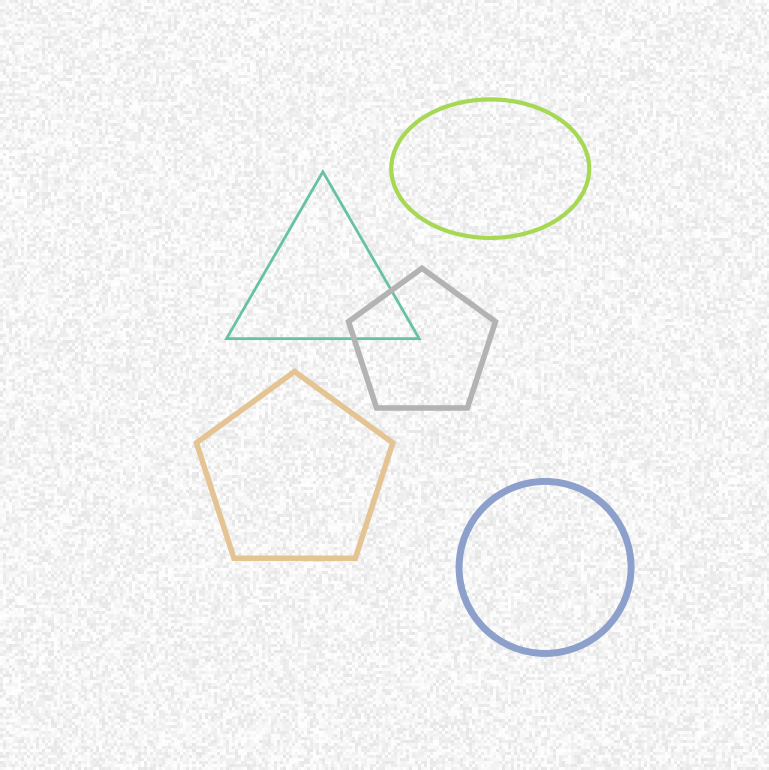[{"shape": "triangle", "thickness": 1, "radius": 0.72, "center": [0.419, 0.632]}, {"shape": "circle", "thickness": 2.5, "radius": 0.56, "center": [0.708, 0.263]}, {"shape": "oval", "thickness": 1.5, "radius": 0.64, "center": [0.637, 0.781]}, {"shape": "pentagon", "thickness": 2, "radius": 0.67, "center": [0.383, 0.383]}, {"shape": "pentagon", "thickness": 2, "radius": 0.5, "center": [0.548, 0.551]}]